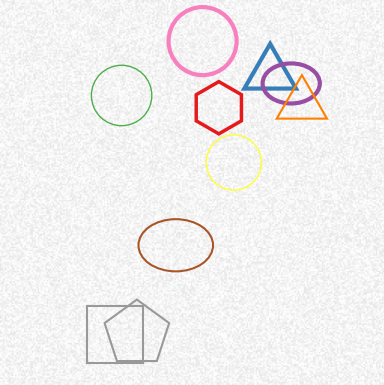[{"shape": "hexagon", "thickness": 2.5, "radius": 0.34, "center": [0.568, 0.72]}, {"shape": "triangle", "thickness": 3, "radius": 0.39, "center": [0.702, 0.809]}, {"shape": "circle", "thickness": 1, "radius": 0.39, "center": [0.316, 0.752]}, {"shape": "oval", "thickness": 3, "radius": 0.37, "center": [0.756, 0.783]}, {"shape": "triangle", "thickness": 1.5, "radius": 0.38, "center": [0.784, 0.73]}, {"shape": "circle", "thickness": 1, "radius": 0.36, "center": [0.607, 0.578]}, {"shape": "oval", "thickness": 1.5, "radius": 0.48, "center": [0.457, 0.363]}, {"shape": "circle", "thickness": 3, "radius": 0.44, "center": [0.526, 0.893]}, {"shape": "pentagon", "thickness": 1.5, "radius": 0.44, "center": [0.356, 0.134]}, {"shape": "square", "thickness": 1.5, "radius": 0.36, "center": [0.299, 0.131]}]